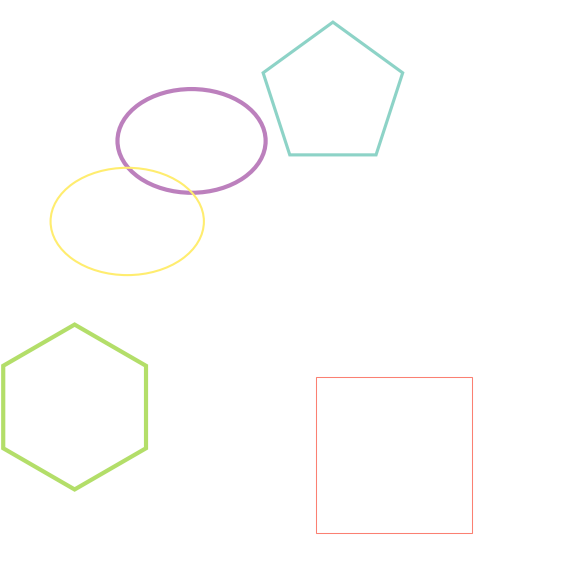[{"shape": "pentagon", "thickness": 1.5, "radius": 0.64, "center": [0.576, 0.834]}, {"shape": "square", "thickness": 0.5, "radius": 0.68, "center": [0.682, 0.211]}, {"shape": "hexagon", "thickness": 2, "radius": 0.71, "center": [0.129, 0.294]}, {"shape": "oval", "thickness": 2, "radius": 0.64, "center": [0.332, 0.755]}, {"shape": "oval", "thickness": 1, "radius": 0.66, "center": [0.22, 0.616]}]